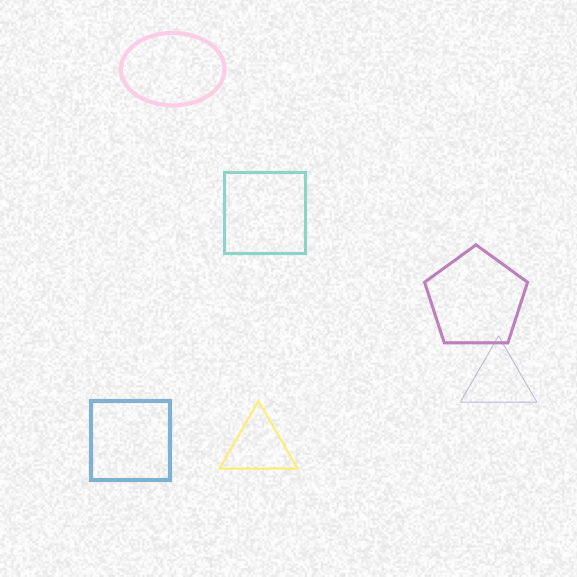[{"shape": "square", "thickness": 1.5, "radius": 0.35, "center": [0.459, 0.632]}, {"shape": "triangle", "thickness": 0.5, "radius": 0.38, "center": [0.863, 0.341]}, {"shape": "square", "thickness": 2, "radius": 0.34, "center": [0.226, 0.236]}, {"shape": "oval", "thickness": 2, "radius": 0.45, "center": [0.299, 0.879]}, {"shape": "pentagon", "thickness": 1.5, "radius": 0.47, "center": [0.824, 0.481]}, {"shape": "triangle", "thickness": 1, "radius": 0.39, "center": [0.448, 0.227]}]